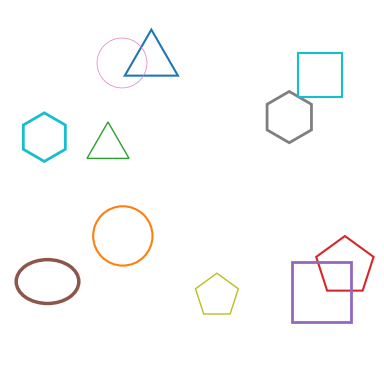[{"shape": "triangle", "thickness": 1.5, "radius": 0.4, "center": [0.393, 0.843]}, {"shape": "circle", "thickness": 1.5, "radius": 0.39, "center": [0.319, 0.387]}, {"shape": "triangle", "thickness": 1, "radius": 0.32, "center": [0.281, 0.62]}, {"shape": "pentagon", "thickness": 1.5, "radius": 0.39, "center": [0.896, 0.309]}, {"shape": "square", "thickness": 2, "radius": 0.39, "center": [0.835, 0.241]}, {"shape": "oval", "thickness": 2.5, "radius": 0.41, "center": [0.123, 0.269]}, {"shape": "circle", "thickness": 0.5, "radius": 0.32, "center": [0.317, 0.836]}, {"shape": "hexagon", "thickness": 2, "radius": 0.33, "center": [0.751, 0.696]}, {"shape": "pentagon", "thickness": 1, "radius": 0.29, "center": [0.563, 0.232]}, {"shape": "square", "thickness": 1.5, "radius": 0.29, "center": [0.832, 0.806]}, {"shape": "hexagon", "thickness": 2, "radius": 0.32, "center": [0.115, 0.644]}]